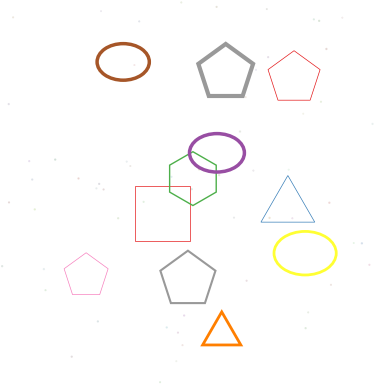[{"shape": "square", "thickness": 0.5, "radius": 0.36, "center": [0.423, 0.446]}, {"shape": "pentagon", "thickness": 0.5, "radius": 0.36, "center": [0.764, 0.797]}, {"shape": "triangle", "thickness": 0.5, "radius": 0.4, "center": [0.748, 0.463]}, {"shape": "hexagon", "thickness": 1, "radius": 0.35, "center": [0.501, 0.536]}, {"shape": "oval", "thickness": 2.5, "radius": 0.36, "center": [0.564, 0.603]}, {"shape": "triangle", "thickness": 2, "radius": 0.29, "center": [0.576, 0.133]}, {"shape": "oval", "thickness": 2, "radius": 0.4, "center": [0.793, 0.342]}, {"shape": "oval", "thickness": 2.5, "radius": 0.34, "center": [0.32, 0.839]}, {"shape": "pentagon", "thickness": 0.5, "radius": 0.3, "center": [0.224, 0.283]}, {"shape": "pentagon", "thickness": 1.5, "radius": 0.38, "center": [0.488, 0.274]}, {"shape": "pentagon", "thickness": 3, "radius": 0.37, "center": [0.586, 0.811]}]